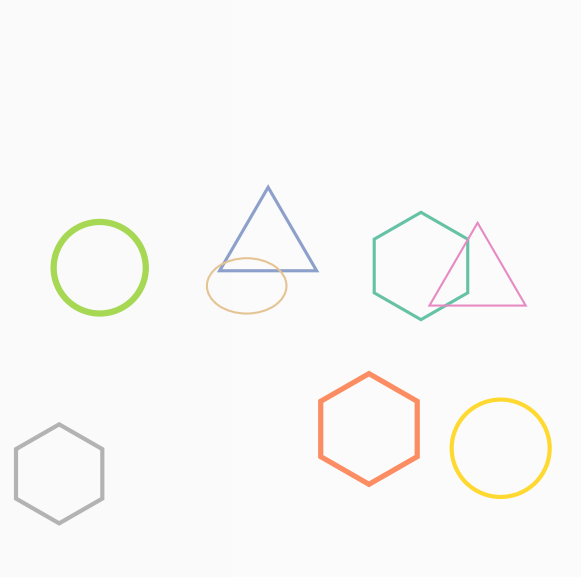[{"shape": "hexagon", "thickness": 1.5, "radius": 0.46, "center": [0.724, 0.539]}, {"shape": "hexagon", "thickness": 2.5, "radius": 0.48, "center": [0.635, 0.256]}, {"shape": "triangle", "thickness": 1.5, "radius": 0.48, "center": [0.461, 0.578]}, {"shape": "triangle", "thickness": 1, "radius": 0.48, "center": [0.822, 0.518]}, {"shape": "circle", "thickness": 3, "radius": 0.4, "center": [0.172, 0.536]}, {"shape": "circle", "thickness": 2, "radius": 0.42, "center": [0.861, 0.223]}, {"shape": "oval", "thickness": 1, "radius": 0.34, "center": [0.424, 0.504]}, {"shape": "hexagon", "thickness": 2, "radius": 0.43, "center": [0.102, 0.179]}]